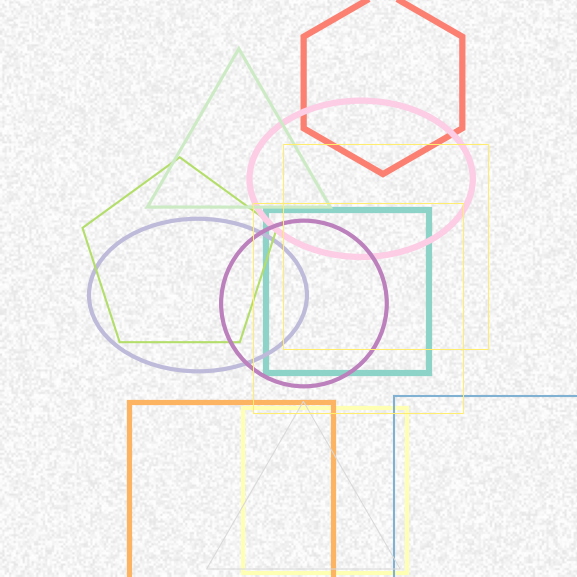[{"shape": "square", "thickness": 3, "radius": 0.71, "center": [0.602, 0.495]}, {"shape": "square", "thickness": 2, "radius": 0.71, "center": [0.563, 0.15]}, {"shape": "oval", "thickness": 2, "radius": 0.94, "center": [0.343, 0.488]}, {"shape": "hexagon", "thickness": 3, "radius": 0.79, "center": [0.663, 0.856]}, {"shape": "square", "thickness": 1, "radius": 0.98, "center": [0.877, 0.119]}, {"shape": "square", "thickness": 2.5, "radius": 0.88, "center": [0.399, 0.126]}, {"shape": "pentagon", "thickness": 1, "radius": 0.89, "center": [0.311, 0.55]}, {"shape": "oval", "thickness": 3, "radius": 0.97, "center": [0.625, 0.69]}, {"shape": "triangle", "thickness": 0.5, "radius": 0.97, "center": [0.525, 0.111]}, {"shape": "circle", "thickness": 2, "radius": 0.72, "center": [0.526, 0.474]}, {"shape": "triangle", "thickness": 1.5, "radius": 0.91, "center": [0.414, 0.732]}, {"shape": "square", "thickness": 0.5, "radius": 0.91, "center": [0.62, 0.466]}, {"shape": "square", "thickness": 0.5, "radius": 0.89, "center": [0.667, 0.572]}]